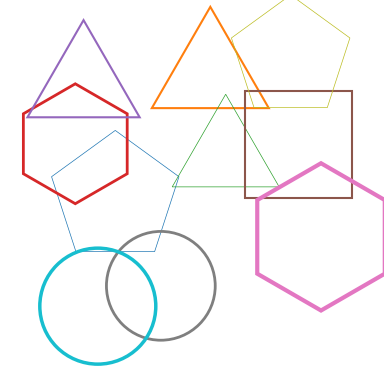[{"shape": "pentagon", "thickness": 0.5, "radius": 0.87, "center": [0.299, 0.487]}, {"shape": "triangle", "thickness": 1.5, "radius": 0.88, "center": [0.546, 0.807]}, {"shape": "triangle", "thickness": 0.5, "radius": 0.8, "center": [0.586, 0.595]}, {"shape": "hexagon", "thickness": 2, "radius": 0.78, "center": [0.196, 0.627]}, {"shape": "triangle", "thickness": 1.5, "radius": 0.84, "center": [0.217, 0.779]}, {"shape": "square", "thickness": 1.5, "radius": 0.69, "center": [0.775, 0.625]}, {"shape": "hexagon", "thickness": 3, "radius": 0.96, "center": [0.834, 0.385]}, {"shape": "circle", "thickness": 2, "radius": 0.71, "center": [0.418, 0.258]}, {"shape": "pentagon", "thickness": 0.5, "radius": 0.81, "center": [0.755, 0.851]}, {"shape": "circle", "thickness": 2.5, "radius": 0.75, "center": [0.254, 0.205]}]